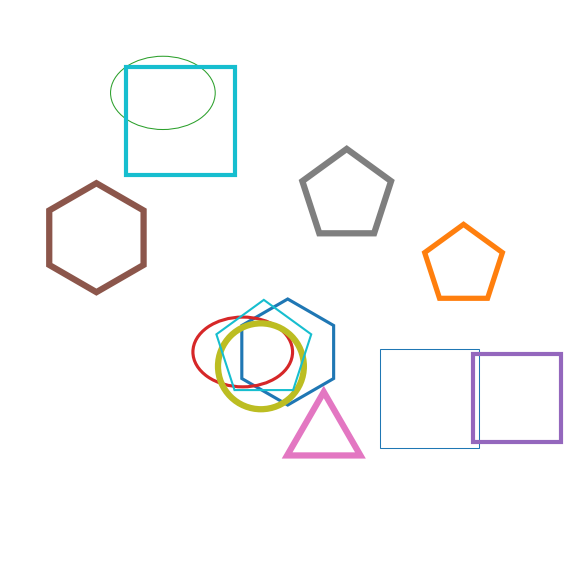[{"shape": "square", "thickness": 0.5, "radius": 0.43, "center": [0.744, 0.31]}, {"shape": "hexagon", "thickness": 1.5, "radius": 0.46, "center": [0.498, 0.39]}, {"shape": "pentagon", "thickness": 2.5, "radius": 0.35, "center": [0.803, 0.54]}, {"shape": "oval", "thickness": 0.5, "radius": 0.45, "center": [0.282, 0.838]}, {"shape": "oval", "thickness": 1.5, "radius": 0.43, "center": [0.42, 0.39]}, {"shape": "square", "thickness": 2, "radius": 0.38, "center": [0.896, 0.31]}, {"shape": "hexagon", "thickness": 3, "radius": 0.47, "center": [0.167, 0.588]}, {"shape": "triangle", "thickness": 3, "radius": 0.37, "center": [0.561, 0.247]}, {"shape": "pentagon", "thickness": 3, "radius": 0.4, "center": [0.6, 0.66]}, {"shape": "circle", "thickness": 3, "radius": 0.37, "center": [0.452, 0.365]}, {"shape": "pentagon", "thickness": 1, "radius": 0.43, "center": [0.457, 0.394]}, {"shape": "square", "thickness": 2, "radius": 0.47, "center": [0.312, 0.79]}]